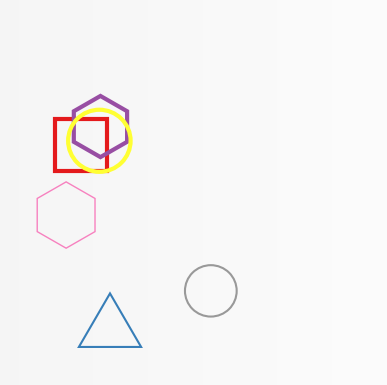[{"shape": "square", "thickness": 3, "radius": 0.34, "center": [0.208, 0.623]}, {"shape": "triangle", "thickness": 1.5, "radius": 0.46, "center": [0.284, 0.145]}, {"shape": "hexagon", "thickness": 3, "radius": 0.4, "center": [0.259, 0.671]}, {"shape": "circle", "thickness": 3, "radius": 0.4, "center": [0.256, 0.634]}, {"shape": "hexagon", "thickness": 1, "radius": 0.43, "center": [0.171, 0.441]}, {"shape": "circle", "thickness": 1.5, "radius": 0.33, "center": [0.544, 0.244]}]